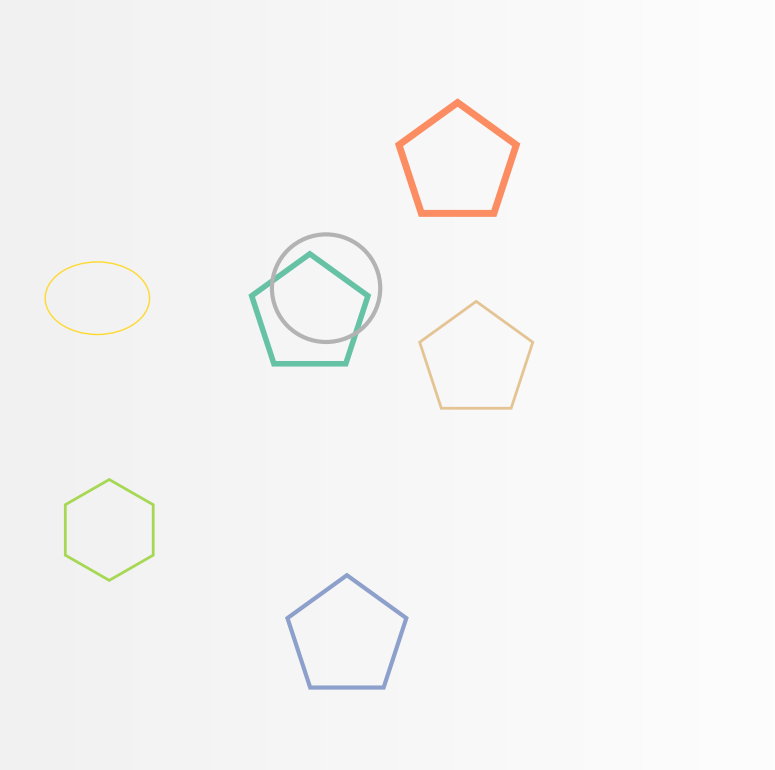[{"shape": "pentagon", "thickness": 2, "radius": 0.39, "center": [0.4, 0.591]}, {"shape": "pentagon", "thickness": 2.5, "radius": 0.4, "center": [0.59, 0.787]}, {"shape": "pentagon", "thickness": 1.5, "radius": 0.4, "center": [0.448, 0.172]}, {"shape": "hexagon", "thickness": 1, "radius": 0.33, "center": [0.141, 0.312]}, {"shape": "oval", "thickness": 0.5, "radius": 0.34, "center": [0.126, 0.613]}, {"shape": "pentagon", "thickness": 1, "radius": 0.38, "center": [0.614, 0.532]}, {"shape": "circle", "thickness": 1.5, "radius": 0.35, "center": [0.421, 0.626]}]